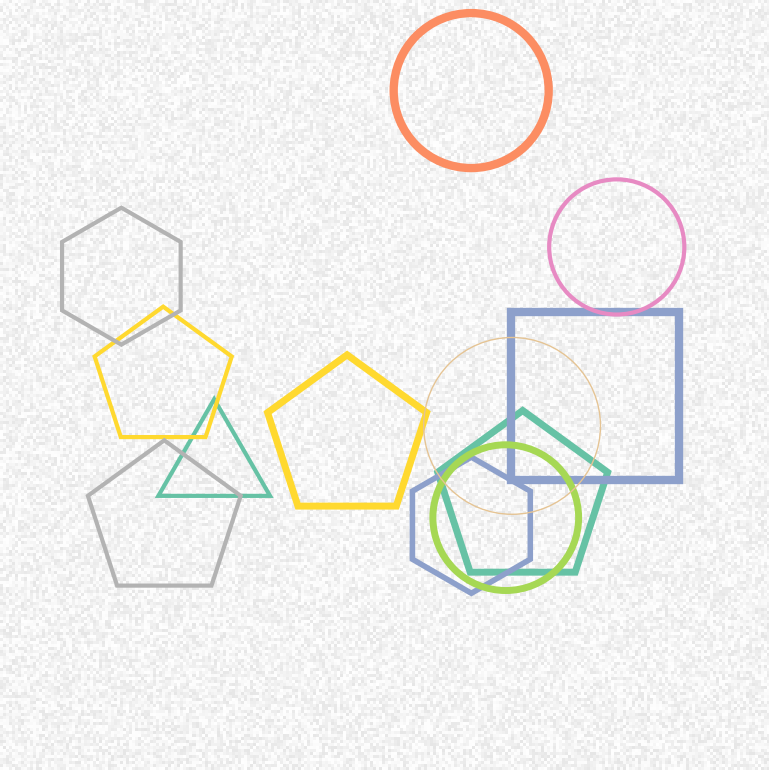[{"shape": "triangle", "thickness": 1.5, "radius": 0.42, "center": [0.278, 0.398]}, {"shape": "pentagon", "thickness": 2.5, "radius": 0.58, "center": [0.679, 0.351]}, {"shape": "circle", "thickness": 3, "radius": 0.5, "center": [0.612, 0.882]}, {"shape": "square", "thickness": 3, "radius": 0.55, "center": [0.773, 0.486]}, {"shape": "hexagon", "thickness": 2, "radius": 0.44, "center": [0.612, 0.318]}, {"shape": "circle", "thickness": 1.5, "radius": 0.44, "center": [0.801, 0.679]}, {"shape": "circle", "thickness": 2.5, "radius": 0.47, "center": [0.657, 0.328]}, {"shape": "pentagon", "thickness": 2.5, "radius": 0.54, "center": [0.451, 0.431]}, {"shape": "pentagon", "thickness": 1.5, "radius": 0.47, "center": [0.212, 0.508]}, {"shape": "circle", "thickness": 0.5, "radius": 0.57, "center": [0.665, 0.447]}, {"shape": "hexagon", "thickness": 1.5, "radius": 0.44, "center": [0.158, 0.641]}, {"shape": "pentagon", "thickness": 1.5, "radius": 0.52, "center": [0.213, 0.324]}]